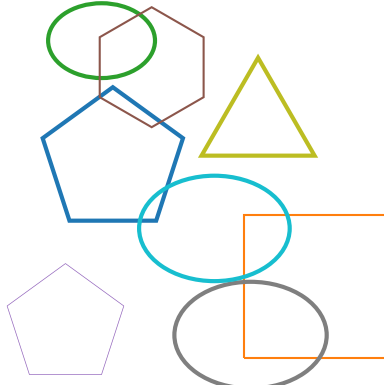[{"shape": "pentagon", "thickness": 3, "radius": 0.96, "center": [0.293, 0.582]}, {"shape": "square", "thickness": 1.5, "radius": 0.93, "center": [0.818, 0.255]}, {"shape": "oval", "thickness": 3, "radius": 0.69, "center": [0.264, 0.894]}, {"shape": "pentagon", "thickness": 0.5, "radius": 0.8, "center": [0.17, 0.156]}, {"shape": "hexagon", "thickness": 1.5, "radius": 0.78, "center": [0.394, 0.825]}, {"shape": "oval", "thickness": 3, "radius": 0.99, "center": [0.651, 0.13]}, {"shape": "triangle", "thickness": 3, "radius": 0.85, "center": [0.67, 0.68]}, {"shape": "oval", "thickness": 3, "radius": 0.98, "center": [0.557, 0.407]}]